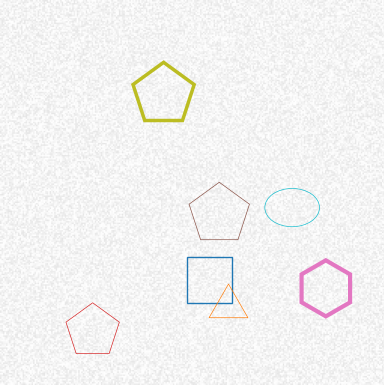[{"shape": "square", "thickness": 1, "radius": 0.3, "center": [0.544, 0.272]}, {"shape": "triangle", "thickness": 0.5, "radius": 0.29, "center": [0.594, 0.204]}, {"shape": "pentagon", "thickness": 0.5, "radius": 0.36, "center": [0.241, 0.141]}, {"shape": "pentagon", "thickness": 0.5, "radius": 0.41, "center": [0.57, 0.444]}, {"shape": "hexagon", "thickness": 3, "radius": 0.36, "center": [0.846, 0.251]}, {"shape": "pentagon", "thickness": 2.5, "radius": 0.42, "center": [0.425, 0.755]}, {"shape": "oval", "thickness": 0.5, "radius": 0.35, "center": [0.759, 0.461]}]